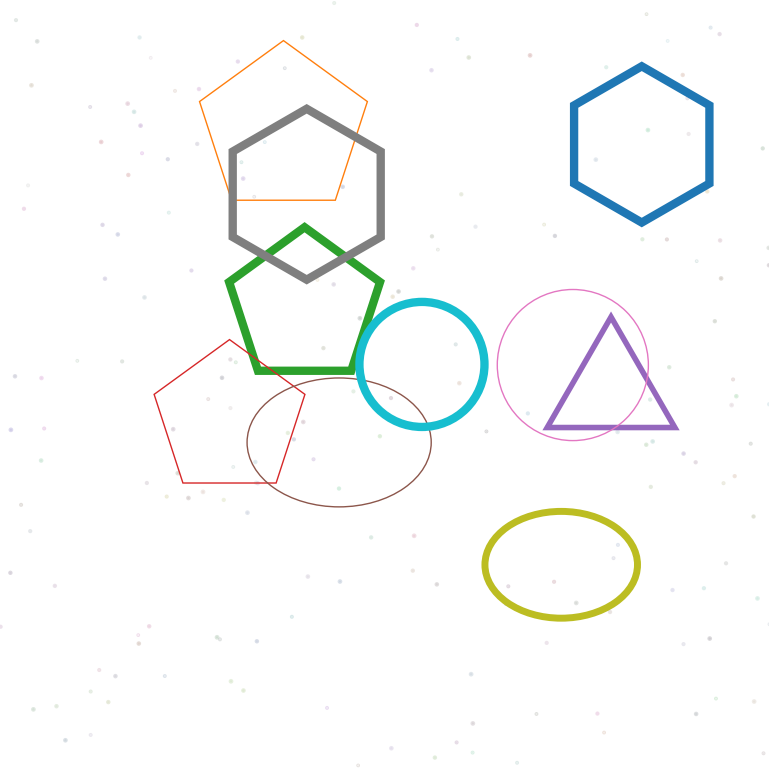[{"shape": "hexagon", "thickness": 3, "radius": 0.51, "center": [0.833, 0.812]}, {"shape": "pentagon", "thickness": 0.5, "radius": 0.57, "center": [0.368, 0.833]}, {"shape": "pentagon", "thickness": 3, "radius": 0.52, "center": [0.396, 0.602]}, {"shape": "pentagon", "thickness": 0.5, "radius": 0.51, "center": [0.298, 0.456]}, {"shape": "triangle", "thickness": 2, "radius": 0.48, "center": [0.794, 0.493]}, {"shape": "oval", "thickness": 0.5, "radius": 0.6, "center": [0.44, 0.425]}, {"shape": "circle", "thickness": 0.5, "radius": 0.49, "center": [0.744, 0.526]}, {"shape": "hexagon", "thickness": 3, "radius": 0.55, "center": [0.398, 0.748]}, {"shape": "oval", "thickness": 2.5, "radius": 0.5, "center": [0.729, 0.267]}, {"shape": "circle", "thickness": 3, "radius": 0.41, "center": [0.548, 0.527]}]